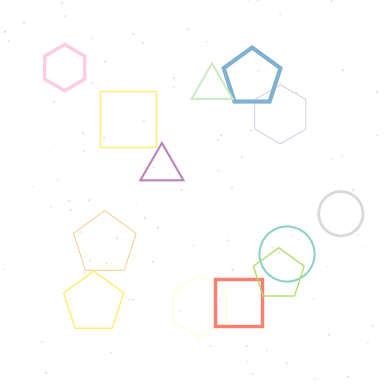[{"shape": "circle", "thickness": 1.5, "radius": 0.36, "center": [0.746, 0.34]}, {"shape": "hexagon", "thickness": 0.5, "radius": 0.4, "center": [0.518, 0.204]}, {"shape": "hexagon", "thickness": 0.5, "radius": 0.38, "center": [0.728, 0.703]}, {"shape": "square", "thickness": 2.5, "radius": 0.3, "center": [0.62, 0.214]}, {"shape": "pentagon", "thickness": 3, "radius": 0.39, "center": [0.655, 0.799]}, {"shape": "pentagon", "thickness": 0.5, "radius": 0.43, "center": [0.272, 0.367]}, {"shape": "pentagon", "thickness": 1, "radius": 0.35, "center": [0.724, 0.287]}, {"shape": "hexagon", "thickness": 2.5, "radius": 0.3, "center": [0.168, 0.824]}, {"shape": "circle", "thickness": 2, "radius": 0.29, "center": [0.885, 0.445]}, {"shape": "triangle", "thickness": 1.5, "radius": 0.32, "center": [0.421, 0.564]}, {"shape": "triangle", "thickness": 1.5, "radius": 0.31, "center": [0.551, 0.774]}, {"shape": "pentagon", "thickness": 1, "radius": 0.41, "center": [0.243, 0.214]}, {"shape": "square", "thickness": 1, "radius": 0.36, "center": [0.333, 0.691]}]